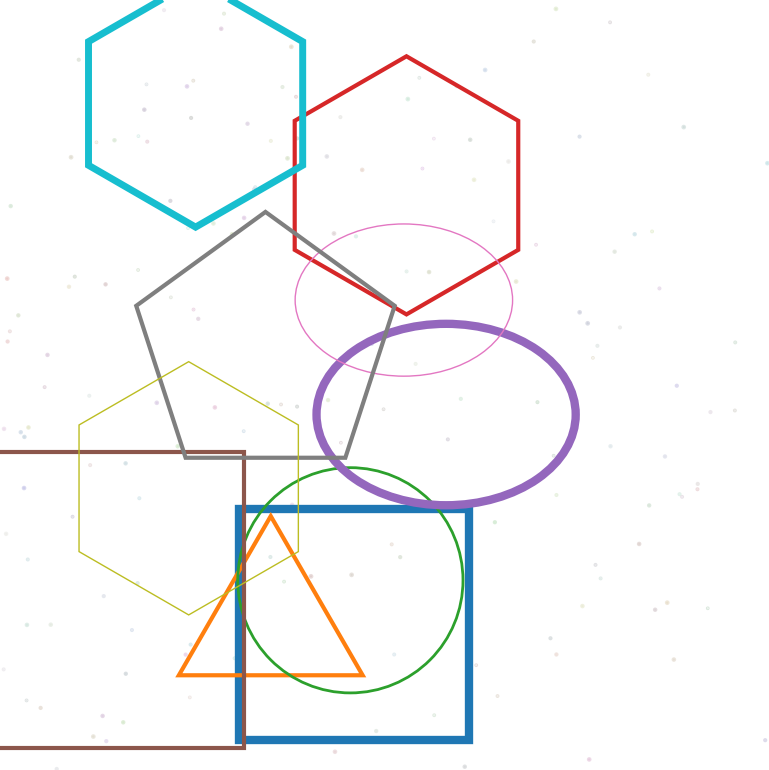[{"shape": "square", "thickness": 3, "radius": 0.75, "center": [0.46, 0.189]}, {"shape": "triangle", "thickness": 1.5, "radius": 0.69, "center": [0.352, 0.192]}, {"shape": "circle", "thickness": 1, "radius": 0.73, "center": [0.455, 0.246]}, {"shape": "hexagon", "thickness": 1.5, "radius": 0.84, "center": [0.528, 0.759]}, {"shape": "oval", "thickness": 3, "radius": 0.84, "center": [0.579, 0.462]}, {"shape": "square", "thickness": 1.5, "radius": 0.96, "center": [0.125, 0.221]}, {"shape": "oval", "thickness": 0.5, "radius": 0.71, "center": [0.525, 0.61]}, {"shape": "pentagon", "thickness": 1.5, "radius": 0.88, "center": [0.345, 0.548]}, {"shape": "hexagon", "thickness": 0.5, "radius": 0.82, "center": [0.245, 0.366]}, {"shape": "hexagon", "thickness": 2.5, "radius": 0.8, "center": [0.254, 0.866]}]